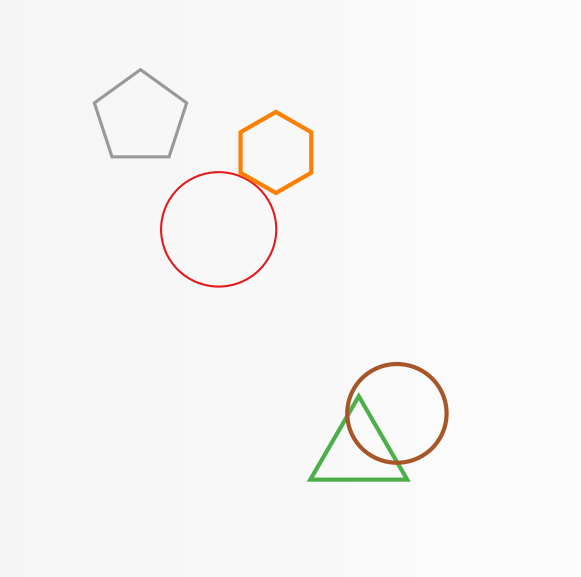[{"shape": "circle", "thickness": 1, "radius": 0.5, "center": [0.376, 0.602]}, {"shape": "triangle", "thickness": 2, "radius": 0.48, "center": [0.617, 0.217]}, {"shape": "hexagon", "thickness": 2, "radius": 0.35, "center": [0.475, 0.735]}, {"shape": "circle", "thickness": 2, "radius": 0.43, "center": [0.683, 0.283]}, {"shape": "pentagon", "thickness": 1.5, "radius": 0.42, "center": [0.242, 0.795]}]